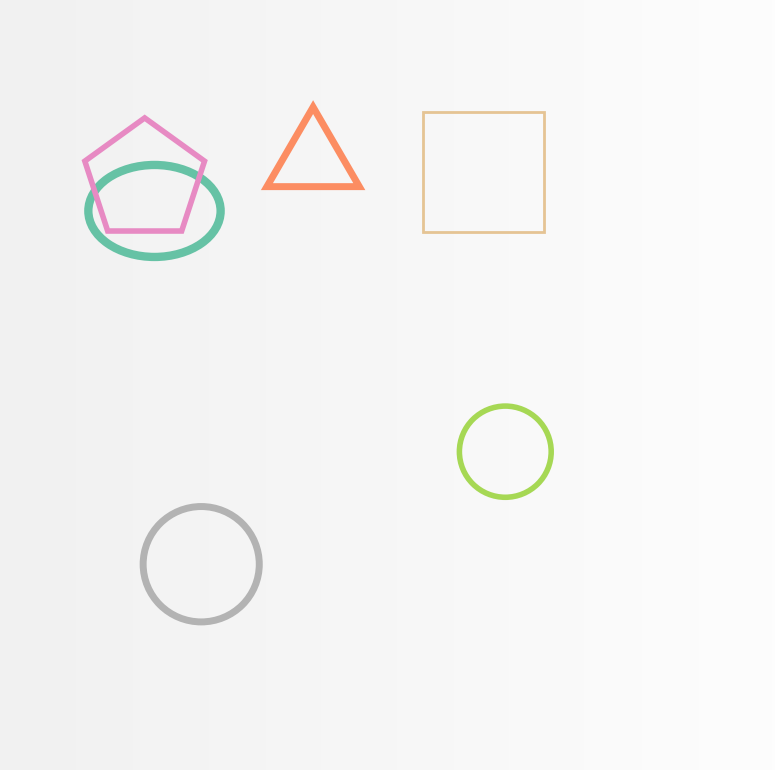[{"shape": "oval", "thickness": 3, "radius": 0.43, "center": [0.199, 0.726]}, {"shape": "triangle", "thickness": 2.5, "radius": 0.34, "center": [0.404, 0.792]}, {"shape": "pentagon", "thickness": 2, "radius": 0.41, "center": [0.187, 0.766]}, {"shape": "circle", "thickness": 2, "radius": 0.3, "center": [0.652, 0.413]}, {"shape": "square", "thickness": 1, "radius": 0.39, "center": [0.624, 0.777]}, {"shape": "circle", "thickness": 2.5, "radius": 0.37, "center": [0.26, 0.267]}]